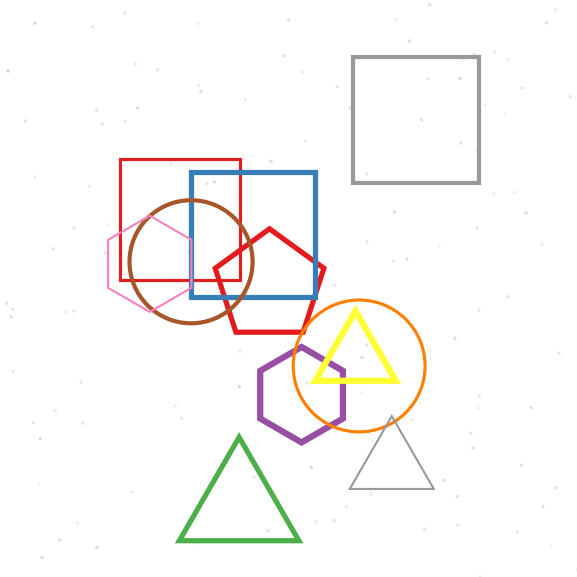[{"shape": "square", "thickness": 1.5, "radius": 0.52, "center": [0.311, 0.619]}, {"shape": "pentagon", "thickness": 2.5, "radius": 0.49, "center": [0.467, 0.504]}, {"shape": "square", "thickness": 2.5, "radius": 0.54, "center": [0.438, 0.593]}, {"shape": "triangle", "thickness": 2.5, "radius": 0.6, "center": [0.414, 0.123]}, {"shape": "hexagon", "thickness": 3, "radius": 0.41, "center": [0.522, 0.316]}, {"shape": "circle", "thickness": 1.5, "radius": 0.57, "center": [0.622, 0.365]}, {"shape": "triangle", "thickness": 3, "radius": 0.4, "center": [0.616, 0.38]}, {"shape": "circle", "thickness": 2, "radius": 0.53, "center": [0.331, 0.546]}, {"shape": "hexagon", "thickness": 1, "radius": 0.42, "center": [0.259, 0.542]}, {"shape": "square", "thickness": 2, "radius": 0.55, "center": [0.72, 0.791]}, {"shape": "triangle", "thickness": 1, "radius": 0.42, "center": [0.678, 0.195]}]